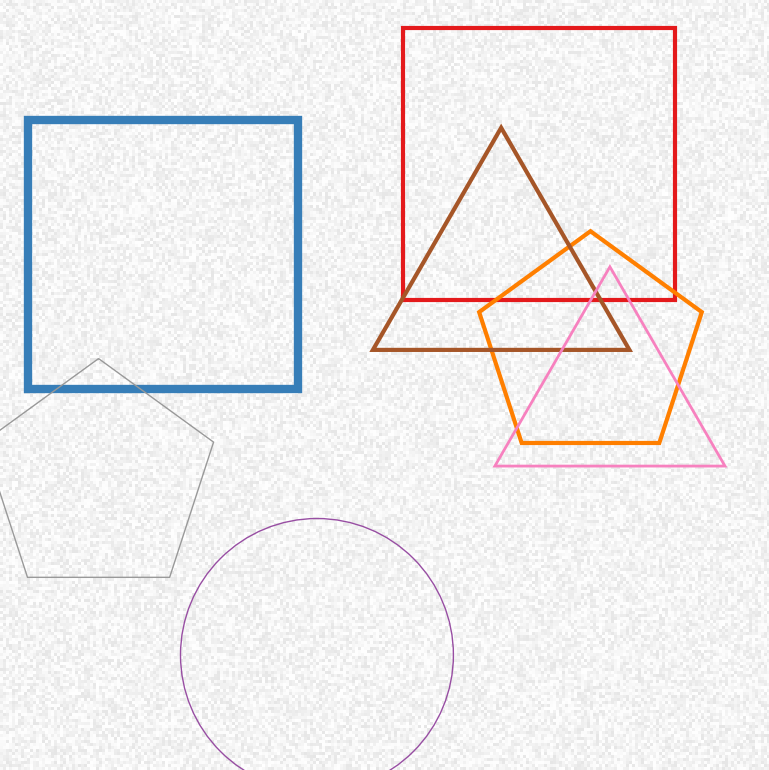[{"shape": "square", "thickness": 1.5, "radius": 0.88, "center": [0.7, 0.787]}, {"shape": "square", "thickness": 3, "radius": 0.87, "center": [0.212, 0.669]}, {"shape": "circle", "thickness": 0.5, "radius": 0.89, "center": [0.412, 0.149]}, {"shape": "pentagon", "thickness": 1.5, "radius": 0.76, "center": [0.767, 0.548]}, {"shape": "triangle", "thickness": 1.5, "radius": 0.96, "center": [0.651, 0.642]}, {"shape": "triangle", "thickness": 1, "radius": 0.86, "center": [0.792, 0.481]}, {"shape": "pentagon", "thickness": 0.5, "radius": 0.79, "center": [0.128, 0.377]}]